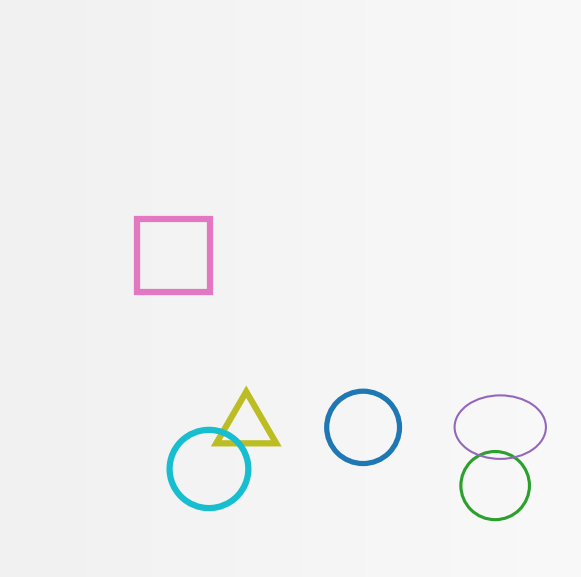[{"shape": "circle", "thickness": 2.5, "radius": 0.31, "center": [0.625, 0.259]}, {"shape": "circle", "thickness": 1.5, "radius": 0.3, "center": [0.852, 0.158]}, {"shape": "oval", "thickness": 1, "radius": 0.39, "center": [0.861, 0.26]}, {"shape": "square", "thickness": 3, "radius": 0.31, "center": [0.299, 0.557]}, {"shape": "triangle", "thickness": 3, "radius": 0.3, "center": [0.424, 0.261]}, {"shape": "circle", "thickness": 3, "radius": 0.34, "center": [0.36, 0.187]}]